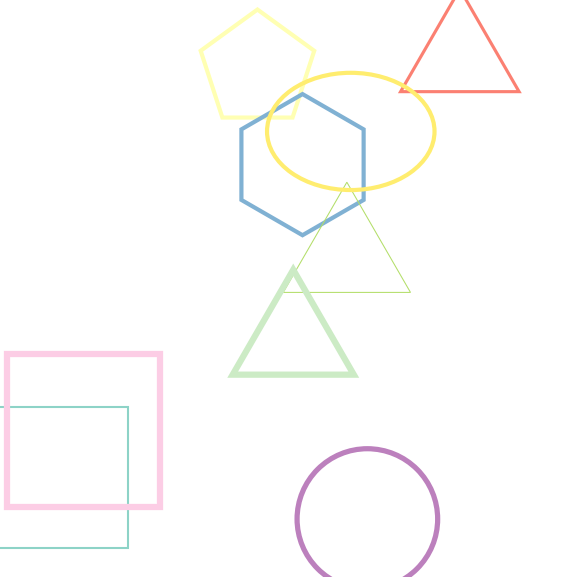[{"shape": "square", "thickness": 1, "radius": 0.61, "center": [0.1, 0.172]}, {"shape": "pentagon", "thickness": 2, "radius": 0.52, "center": [0.446, 0.879]}, {"shape": "triangle", "thickness": 1.5, "radius": 0.59, "center": [0.796, 0.9]}, {"shape": "hexagon", "thickness": 2, "radius": 0.61, "center": [0.524, 0.714]}, {"shape": "triangle", "thickness": 0.5, "radius": 0.64, "center": [0.601, 0.556]}, {"shape": "square", "thickness": 3, "radius": 0.66, "center": [0.145, 0.253]}, {"shape": "circle", "thickness": 2.5, "radius": 0.61, "center": [0.636, 0.1]}, {"shape": "triangle", "thickness": 3, "radius": 0.61, "center": [0.508, 0.411]}, {"shape": "oval", "thickness": 2, "radius": 0.73, "center": [0.607, 0.772]}]